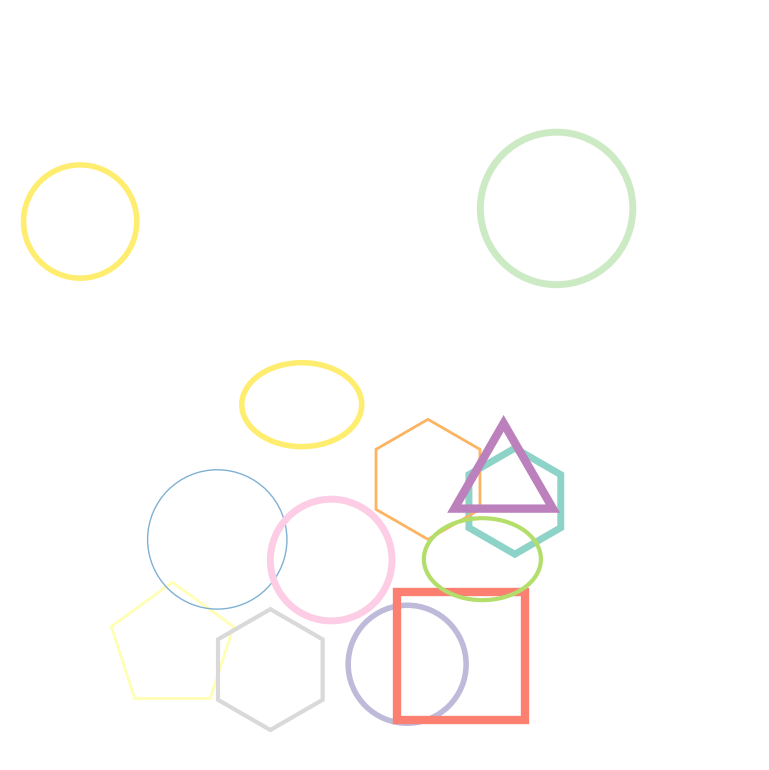[{"shape": "hexagon", "thickness": 2.5, "radius": 0.34, "center": [0.669, 0.349]}, {"shape": "pentagon", "thickness": 1, "radius": 0.42, "center": [0.224, 0.16]}, {"shape": "circle", "thickness": 2, "radius": 0.38, "center": [0.529, 0.137]}, {"shape": "square", "thickness": 3, "radius": 0.42, "center": [0.599, 0.148]}, {"shape": "circle", "thickness": 0.5, "radius": 0.45, "center": [0.282, 0.299]}, {"shape": "hexagon", "thickness": 1, "radius": 0.39, "center": [0.556, 0.377]}, {"shape": "oval", "thickness": 1.5, "radius": 0.38, "center": [0.626, 0.274]}, {"shape": "circle", "thickness": 2.5, "radius": 0.4, "center": [0.43, 0.273]}, {"shape": "hexagon", "thickness": 1.5, "radius": 0.39, "center": [0.351, 0.13]}, {"shape": "triangle", "thickness": 3, "radius": 0.37, "center": [0.654, 0.376]}, {"shape": "circle", "thickness": 2.5, "radius": 0.5, "center": [0.723, 0.729]}, {"shape": "circle", "thickness": 2, "radius": 0.37, "center": [0.104, 0.712]}, {"shape": "oval", "thickness": 2, "radius": 0.39, "center": [0.392, 0.474]}]